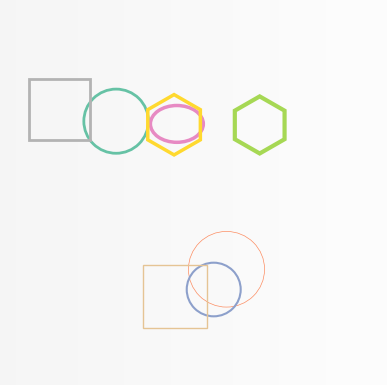[{"shape": "circle", "thickness": 2, "radius": 0.42, "center": [0.3, 0.685]}, {"shape": "circle", "thickness": 0.5, "radius": 0.49, "center": [0.584, 0.301]}, {"shape": "circle", "thickness": 1.5, "radius": 0.35, "center": [0.552, 0.248]}, {"shape": "oval", "thickness": 2.5, "radius": 0.34, "center": [0.456, 0.678]}, {"shape": "hexagon", "thickness": 3, "radius": 0.37, "center": [0.67, 0.675]}, {"shape": "hexagon", "thickness": 2.5, "radius": 0.39, "center": [0.449, 0.676]}, {"shape": "square", "thickness": 1, "radius": 0.41, "center": [0.452, 0.23]}, {"shape": "square", "thickness": 2, "radius": 0.4, "center": [0.153, 0.715]}]